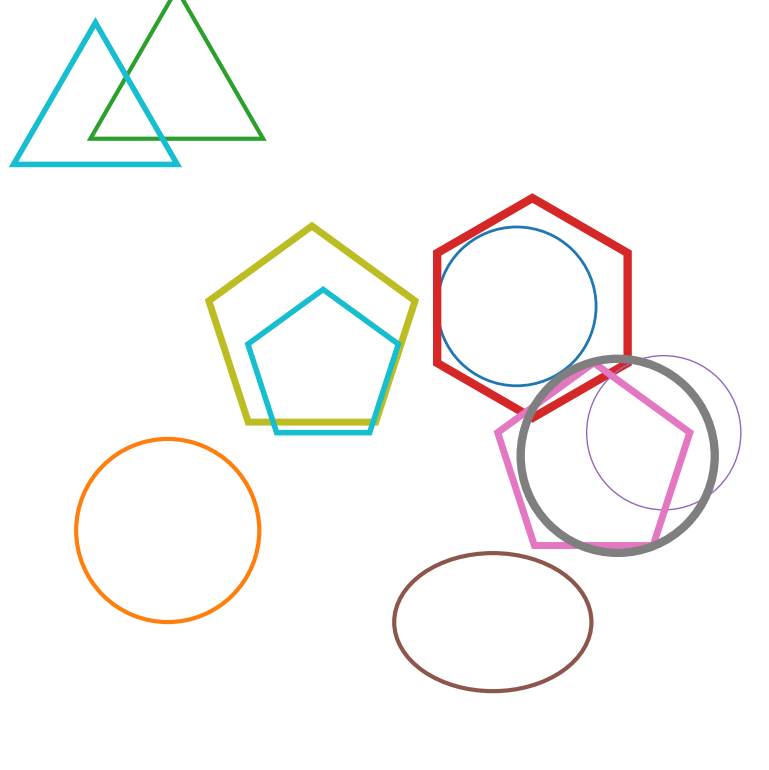[{"shape": "circle", "thickness": 1, "radius": 0.52, "center": [0.671, 0.602]}, {"shape": "circle", "thickness": 1.5, "radius": 0.59, "center": [0.218, 0.311]}, {"shape": "triangle", "thickness": 1.5, "radius": 0.65, "center": [0.23, 0.885]}, {"shape": "hexagon", "thickness": 3, "radius": 0.71, "center": [0.691, 0.6]}, {"shape": "circle", "thickness": 0.5, "radius": 0.5, "center": [0.862, 0.438]}, {"shape": "oval", "thickness": 1.5, "radius": 0.64, "center": [0.64, 0.192]}, {"shape": "pentagon", "thickness": 2.5, "radius": 0.66, "center": [0.771, 0.398]}, {"shape": "circle", "thickness": 3, "radius": 0.63, "center": [0.802, 0.408]}, {"shape": "pentagon", "thickness": 2.5, "radius": 0.7, "center": [0.405, 0.566]}, {"shape": "pentagon", "thickness": 2, "radius": 0.51, "center": [0.42, 0.521]}, {"shape": "triangle", "thickness": 2, "radius": 0.61, "center": [0.124, 0.848]}]